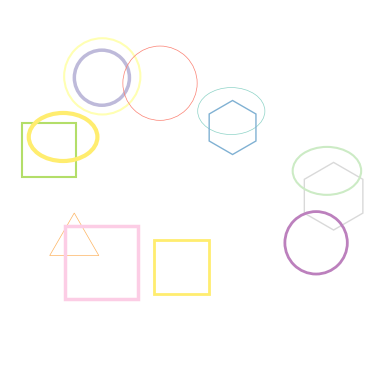[{"shape": "oval", "thickness": 0.5, "radius": 0.44, "center": [0.601, 0.712]}, {"shape": "circle", "thickness": 1.5, "radius": 0.5, "center": [0.266, 0.802]}, {"shape": "circle", "thickness": 2.5, "radius": 0.36, "center": [0.265, 0.798]}, {"shape": "circle", "thickness": 0.5, "radius": 0.48, "center": [0.416, 0.784]}, {"shape": "hexagon", "thickness": 1, "radius": 0.35, "center": [0.604, 0.669]}, {"shape": "triangle", "thickness": 0.5, "radius": 0.37, "center": [0.193, 0.373]}, {"shape": "square", "thickness": 1.5, "radius": 0.35, "center": [0.127, 0.611]}, {"shape": "square", "thickness": 2.5, "radius": 0.48, "center": [0.263, 0.319]}, {"shape": "hexagon", "thickness": 1, "radius": 0.44, "center": [0.866, 0.49]}, {"shape": "circle", "thickness": 2, "radius": 0.41, "center": [0.821, 0.369]}, {"shape": "oval", "thickness": 1.5, "radius": 0.44, "center": [0.849, 0.556]}, {"shape": "square", "thickness": 2, "radius": 0.35, "center": [0.471, 0.307]}, {"shape": "oval", "thickness": 3, "radius": 0.45, "center": [0.164, 0.644]}]